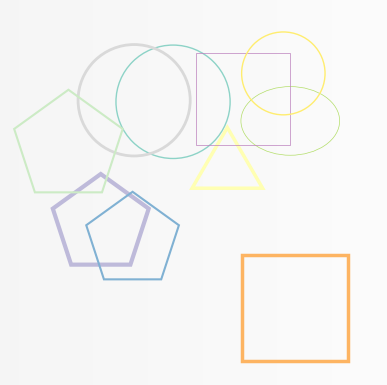[{"shape": "circle", "thickness": 1, "radius": 0.74, "center": [0.447, 0.736]}, {"shape": "triangle", "thickness": 2.5, "radius": 0.53, "center": [0.587, 0.564]}, {"shape": "pentagon", "thickness": 3, "radius": 0.65, "center": [0.26, 0.418]}, {"shape": "pentagon", "thickness": 1.5, "radius": 0.63, "center": [0.342, 0.376]}, {"shape": "square", "thickness": 2.5, "radius": 0.69, "center": [0.762, 0.201]}, {"shape": "oval", "thickness": 0.5, "radius": 0.64, "center": [0.749, 0.686]}, {"shape": "circle", "thickness": 2, "radius": 0.72, "center": [0.346, 0.74]}, {"shape": "square", "thickness": 0.5, "radius": 0.6, "center": [0.627, 0.743]}, {"shape": "pentagon", "thickness": 1.5, "radius": 0.74, "center": [0.177, 0.62]}, {"shape": "circle", "thickness": 1, "radius": 0.54, "center": [0.731, 0.809]}]